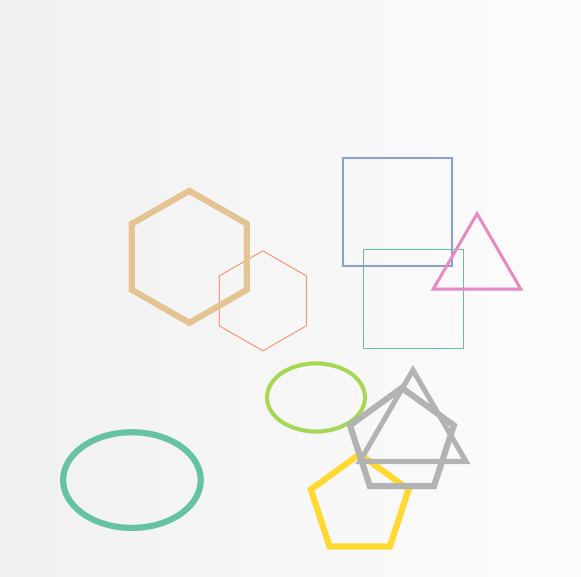[{"shape": "oval", "thickness": 3, "radius": 0.59, "center": [0.227, 0.168]}, {"shape": "square", "thickness": 0.5, "radius": 0.43, "center": [0.711, 0.482]}, {"shape": "hexagon", "thickness": 0.5, "radius": 0.43, "center": [0.452, 0.478]}, {"shape": "square", "thickness": 1, "radius": 0.47, "center": [0.684, 0.633]}, {"shape": "triangle", "thickness": 1.5, "radius": 0.44, "center": [0.821, 0.542]}, {"shape": "oval", "thickness": 2, "radius": 0.42, "center": [0.544, 0.311]}, {"shape": "pentagon", "thickness": 3, "radius": 0.44, "center": [0.619, 0.124]}, {"shape": "hexagon", "thickness": 3, "radius": 0.57, "center": [0.326, 0.554]}, {"shape": "pentagon", "thickness": 3, "radius": 0.47, "center": [0.691, 0.233]}, {"shape": "triangle", "thickness": 2.5, "radius": 0.53, "center": [0.71, 0.253]}]